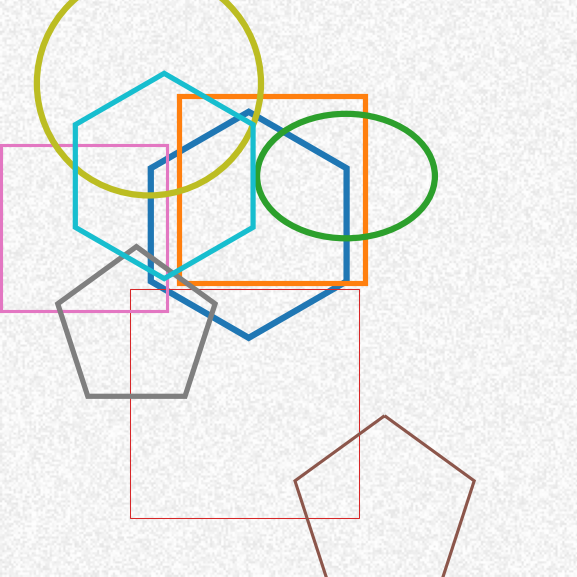[{"shape": "hexagon", "thickness": 3, "radius": 0.98, "center": [0.431, 0.61]}, {"shape": "square", "thickness": 2.5, "radius": 0.81, "center": [0.471, 0.671]}, {"shape": "oval", "thickness": 3, "radius": 0.77, "center": [0.599, 0.694]}, {"shape": "square", "thickness": 0.5, "radius": 0.99, "center": [0.423, 0.3]}, {"shape": "pentagon", "thickness": 1.5, "radius": 0.82, "center": [0.666, 0.116]}, {"shape": "square", "thickness": 1.5, "radius": 0.72, "center": [0.145, 0.605]}, {"shape": "pentagon", "thickness": 2.5, "radius": 0.72, "center": [0.236, 0.429]}, {"shape": "circle", "thickness": 3, "radius": 0.97, "center": [0.258, 0.855]}, {"shape": "hexagon", "thickness": 2.5, "radius": 0.89, "center": [0.284, 0.694]}]